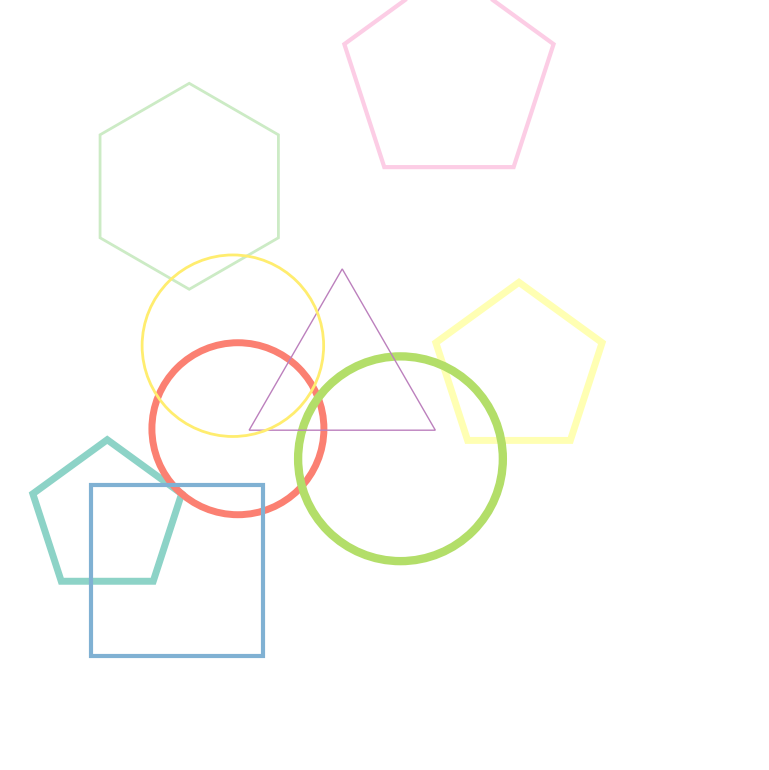[{"shape": "pentagon", "thickness": 2.5, "radius": 0.51, "center": [0.139, 0.327]}, {"shape": "pentagon", "thickness": 2.5, "radius": 0.57, "center": [0.674, 0.52]}, {"shape": "circle", "thickness": 2.5, "radius": 0.56, "center": [0.309, 0.443]}, {"shape": "square", "thickness": 1.5, "radius": 0.56, "center": [0.23, 0.259]}, {"shape": "circle", "thickness": 3, "radius": 0.66, "center": [0.52, 0.404]}, {"shape": "pentagon", "thickness": 1.5, "radius": 0.71, "center": [0.583, 0.899]}, {"shape": "triangle", "thickness": 0.5, "radius": 0.7, "center": [0.444, 0.511]}, {"shape": "hexagon", "thickness": 1, "radius": 0.67, "center": [0.246, 0.758]}, {"shape": "circle", "thickness": 1, "radius": 0.59, "center": [0.302, 0.551]}]